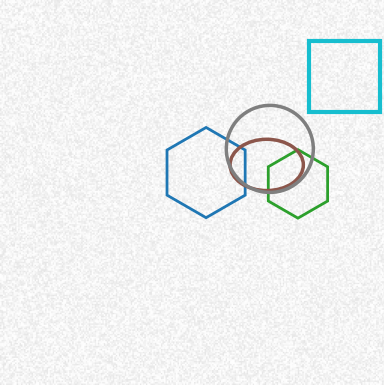[{"shape": "hexagon", "thickness": 2, "radius": 0.59, "center": [0.535, 0.552]}, {"shape": "hexagon", "thickness": 2, "radius": 0.44, "center": [0.774, 0.522]}, {"shape": "oval", "thickness": 2.5, "radius": 0.48, "center": [0.693, 0.572]}, {"shape": "circle", "thickness": 2.5, "radius": 0.57, "center": [0.701, 0.613]}, {"shape": "square", "thickness": 3, "radius": 0.46, "center": [0.895, 0.801]}]